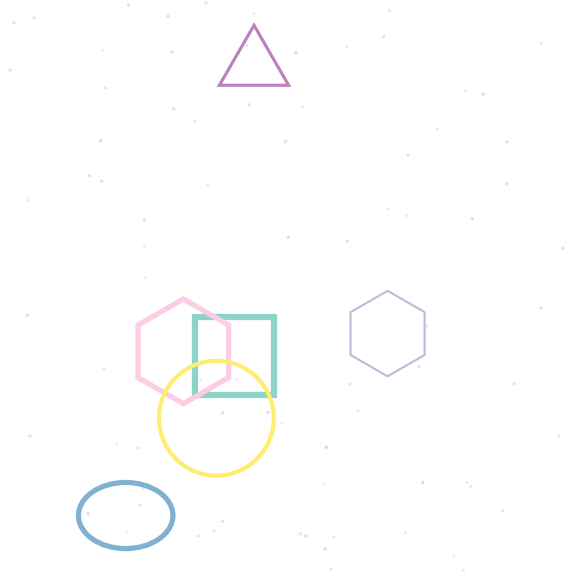[{"shape": "square", "thickness": 3, "radius": 0.34, "center": [0.406, 0.383]}, {"shape": "hexagon", "thickness": 1, "radius": 0.37, "center": [0.671, 0.422]}, {"shape": "oval", "thickness": 2.5, "radius": 0.41, "center": [0.218, 0.106]}, {"shape": "hexagon", "thickness": 2.5, "radius": 0.45, "center": [0.317, 0.391]}, {"shape": "triangle", "thickness": 1.5, "radius": 0.35, "center": [0.44, 0.886]}, {"shape": "circle", "thickness": 2, "radius": 0.5, "center": [0.375, 0.275]}]